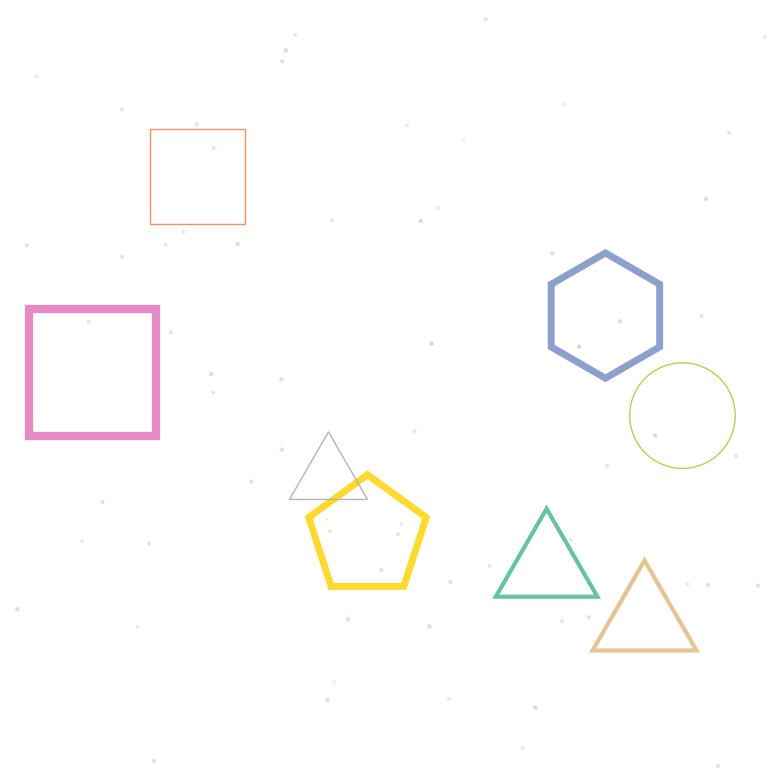[{"shape": "triangle", "thickness": 1.5, "radius": 0.38, "center": [0.71, 0.263]}, {"shape": "square", "thickness": 0.5, "radius": 0.31, "center": [0.256, 0.771]}, {"shape": "hexagon", "thickness": 2.5, "radius": 0.41, "center": [0.786, 0.59]}, {"shape": "square", "thickness": 3, "radius": 0.41, "center": [0.12, 0.516]}, {"shape": "circle", "thickness": 0.5, "radius": 0.34, "center": [0.886, 0.46]}, {"shape": "pentagon", "thickness": 2.5, "radius": 0.4, "center": [0.477, 0.303]}, {"shape": "triangle", "thickness": 1.5, "radius": 0.39, "center": [0.837, 0.194]}, {"shape": "triangle", "thickness": 0.5, "radius": 0.29, "center": [0.427, 0.381]}]